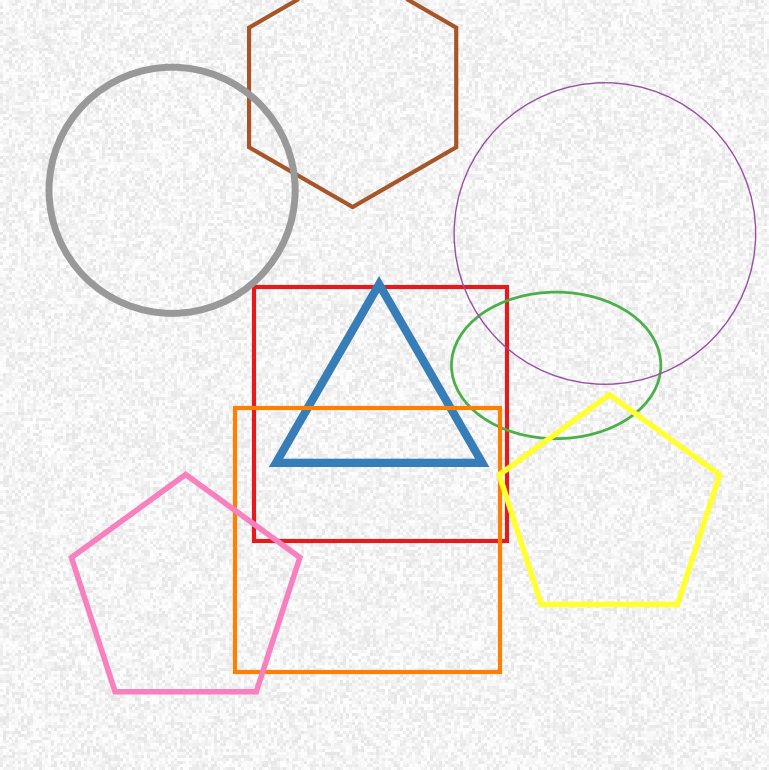[{"shape": "square", "thickness": 1.5, "radius": 0.82, "center": [0.494, 0.462]}, {"shape": "triangle", "thickness": 3, "radius": 0.77, "center": [0.492, 0.476]}, {"shape": "oval", "thickness": 1, "radius": 0.68, "center": [0.722, 0.525]}, {"shape": "circle", "thickness": 0.5, "radius": 0.98, "center": [0.786, 0.697]}, {"shape": "square", "thickness": 1.5, "radius": 0.86, "center": [0.477, 0.298]}, {"shape": "pentagon", "thickness": 2, "radius": 0.75, "center": [0.791, 0.337]}, {"shape": "hexagon", "thickness": 1.5, "radius": 0.78, "center": [0.458, 0.886]}, {"shape": "pentagon", "thickness": 2, "radius": 0.78, "center": [0.241, 0.228]}, {"shape": "circle", "thickness": 2.5, "radius": 0.8, "center": [0.224, 0.753]}]